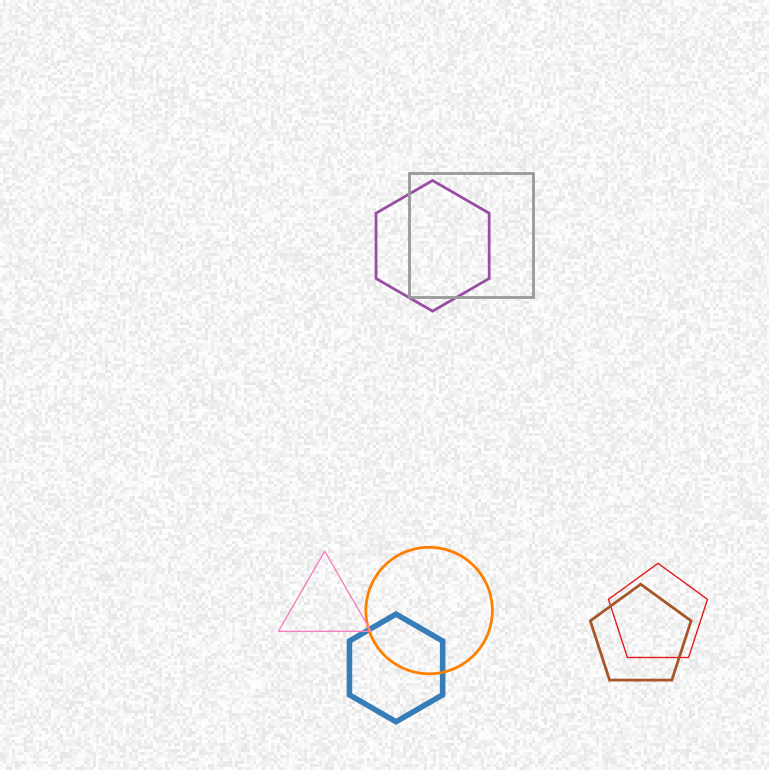[{"shape": "pentagon", "thickness": 0.5, "radius": 0.34, "center": [0.855, 0.201]}, {"shape": "hexagon", "thickness": 2, "radius": 0.35, "center": [0.514, 0.133]}, {"shape": "hexagon", "thickness": 1, "radius": 0.42, "center": [0.562, 0.681]}, {"shape": "circle", "thickness": 1, "radius": 0.41, "center": [0.557, 0.207]}, {"shape": "pentagon", "thickness": 1, "radius": 0.34, "center": [0.832, 0.172]}, {"shape": "triangle", "thickness": 0.5, "radius": 0.35, "center": [0.422, 0.215]}, {"shape": "square", "thickness": 1, "radius": 0.4, "center": [0.612, 0.694]}]